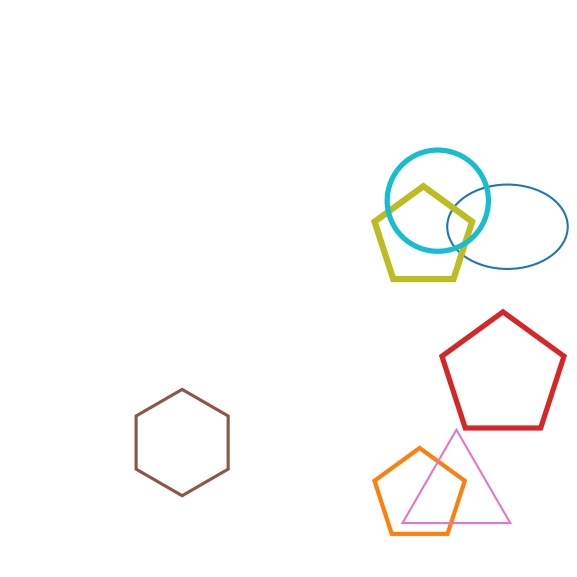[{"shape": "oval", "thickness": 1, "radius": 0.52, "center": [0.879, 0.606]}, {"shape": "pentagon", "thickness": 2, "radius": 0.41, "center": [0.727, 0.141]}, {"shape": "pentagon", "thickness": 2.5, "radius": 0.56, "center": [0.871, 0.348]}, {"shape": "hexagon", "thickness": 1.5, "radius": 0.46, "center": [0.315, 0.233]}, {"shape": "triangle", "thickness": 1, "radius": 0.54, "center": [0.79, 0.147]}, {"shape": "pentagon", "thickness": 3, "radius": 0.44, "center": [0.733, 0.588]}, {"shape": "circle", "thickness": 2.5, "radius": 0.44, "center": [0.758, 0.652]}]